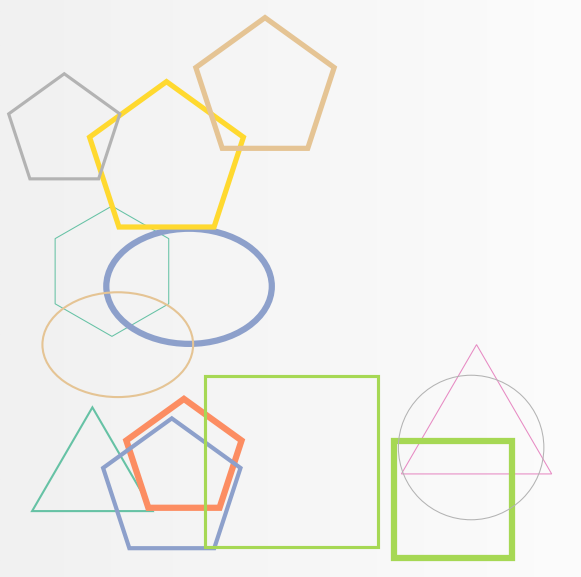[{"shape": "hexagon", "thickness": 0.5, "radius": 0.56, "center": [0.193, 0.53]}, {"shape": "triangle", "thickness": 1, "radius": 0.6, "center": [0.159, 0.174]}, {"shape": "pentagon", "thickness": 3, "radius": 0.52, "center": [0.316, 0.204]}, {"shape": "pentagon", "thickness": 2, "radius": 0.62, "center": [0.296, 0.15]}, {"shape": "oval", "thickness": 3, "radius": 0.71, "center": [0.325, 0.503]}, {"shape": "triangle", "thickness": 0.5, "radius": 0.75, "center": [0.82, 0.253]}, {"shape": "square", "thickness": 3, "radius": 0.51, "center": [0.78, 0.134]}, {"shape": "square", "thickness": 1.5, "radius": 0.74, "center": [0.502, 0.2]}, {"shape": "pentagon", "thickness": 2.5, "radius": 0.7, "center": [0.286, 0.719]}, {"shape": "pentagon", "thickness": 2.5, "radius": 0.63, "center": [0.456, 0.844]}, {"shape": "oval", "thickness": 1, "radius": 0.65, "center": [0.203, 0.402]}, {"shape": "pentagon", "thickness": 1.5, "radius": 0.5, "center": [0.111, 0.771]}, {"shape": "circle", "thickness": 0.5, "radius": 0.63, "center": [0.811, 0.224]}]